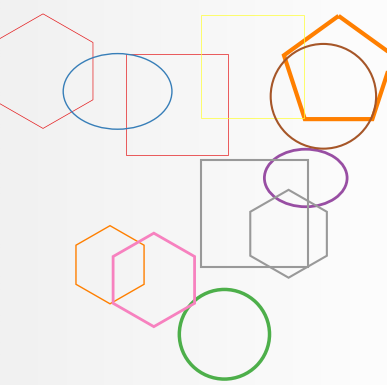[{"shape": "square", "thickness": 0.5, "radius": 0.65, "center": [0.457, 0.729]}, {"shape": "hexagon", "thickness": 0.5, "radius": 0.74, "center": [0.111, 0.815]}, {"shape": "oval", "thickness": 1, "radius": 0.7, "center": [0.303, 0.763]}, {"shape": "circle", "thickness": 2.5, "radius": 0.58, "center": [0.579, 0.132]}, {"shape": "oval", "thickness": 2, "radius": 0.53, "center": [0.789, 0.538]}, {"shape": "hexagon", "thickness": 1, "radius": 0.51, "center": [0.284, 0.312]}, {"shape": "pentagon", "thickness": 3, "radius": 0.74, "center": [0.874, 0.811]}, {"shape": "square", "thickness": 0.5, "radius": 0.67, "center": [0.651, 0.827]}, {"shape": "circle", "thickness": 1.5, "radius": 0.68, "center": [0.835, 0.75]}, {"shape": "hexagon", "thickness": 2, "radius": 0.61, "center": [0.397, 0.273]}, {"shape": "square", "thickness": 1.5, "radius": 0.69, "center": [0.656, 0.446]}, {"shape": "hexagon", "thickness": 1.5, "radius": 0.57, "center": [0.745, 0.393]}]